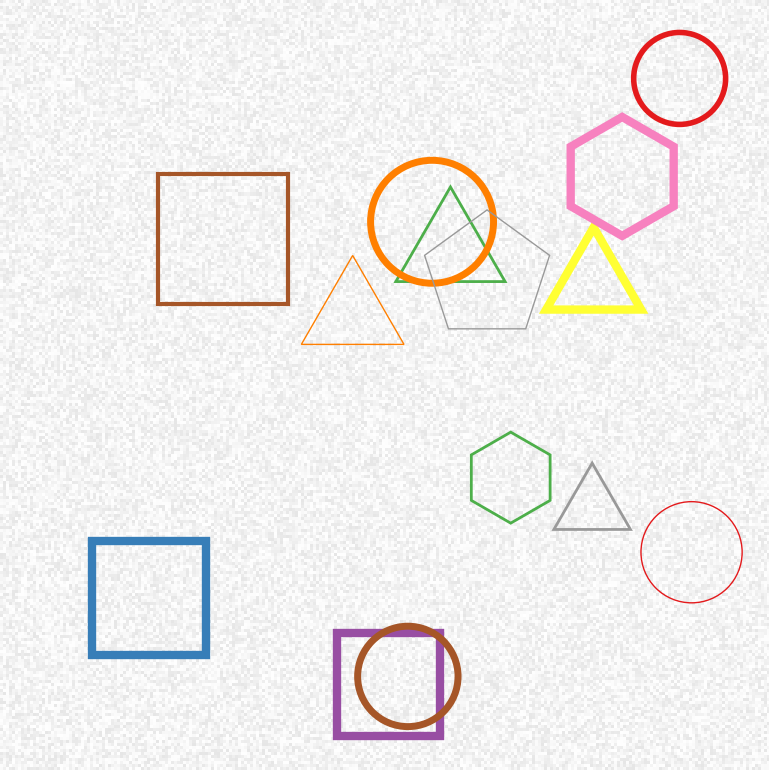[{"shape": "circle", "thickness": 0.5, "radius": 0.33, "center": [0.898, 0.283]}, {"shape": "circle", "thickness": 2, "radius": 0.3, "center": [0.883, 0.898]}, {"shape": "square", "thickness": 3, "radius": 0.37, "center": [0.194, 0.224]}, {"shape": "hexagon", "thickness": 1, "radius": 0.3, "center": [0.663, 0.38]}, {"shape": "triangle", "thickness": 1, "radius": 0.41, "center": [0.585, 0.675]}, {"shape": "square", "thickness": 3, "radius": 0.34, "center": [0.504, 0.111]}, {"shape": "triangle", "thickness": 0.5, "radius": 0.38, "center": [0.458, 0.591]}, {"shape": "circle", "thickness": 2.5, "radius": 0.4, "center": [0.561, 0.712]}, {"shape": "triangle", "thickness": 3, "radius": 0.36, "center": [0.771, 0.634]}, {"shape": "square", "thickness": 1.5, "radius": 0.42, "center": [0.29, 0.689]}, {"shape": "circle", "thickness": 2.5, "radius": 0.33, "center": [0.53, 0.122]}, {"shape": "hexagon", "thickness": 3, "radius": 0.39, "center": [0.808, 0.771]}, {"shape": "triangle", "thickness": 1, "radius": 0.29, "center": [0.769, 0.341]}, {"shape": "pentagon", "thickness": 0.5, "radius": 0.43, "center": [0.633, 0.642]}]